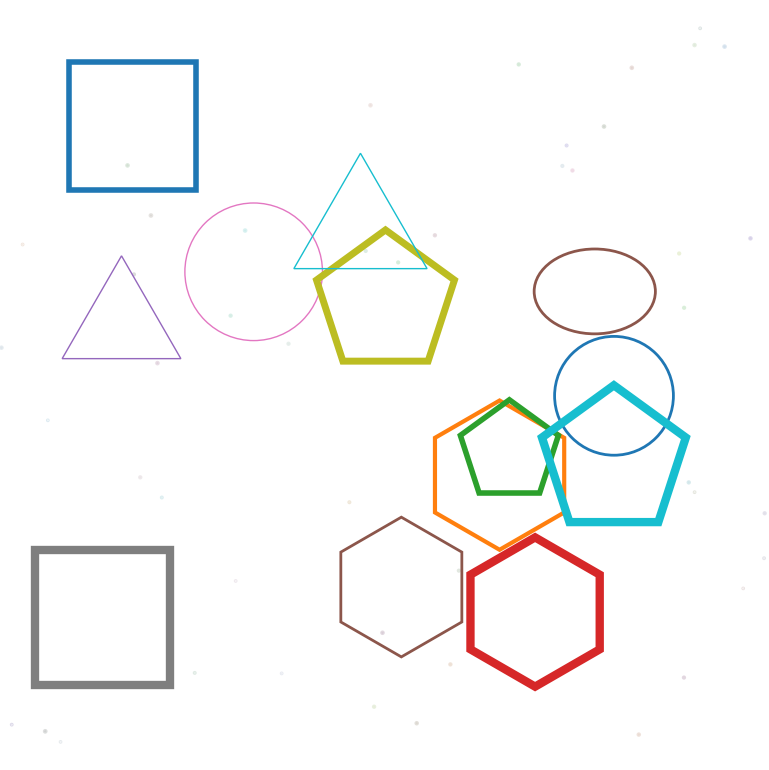[{"shape": "square", "thickness": 2, "radius": 0.41, "center": [0.172, 0.836]}, {"shape": "circle", "thickness": 1, "radius": 0.39, "center": [0.797, 0.486]}, {"shape": "hexagon", "thickness": 1.5, "radius": 0.48, "center": [0.649, 0.383]}, {"shape": "pentagon", "thickness": 2, "radius": 0.33, "center": [0.662, 0.414]}, {"shape": "hexagon", "thickness": 3, "radius": 0.48, "center": [0.695, 0.205]}, {"shape": "triangle", "thickness": 0.5, "radius": 0.44, "center": [0.158, 0.579]}, {"shape": "oval", "thickness": 1, "radius": 0.39, "center": [0.772, 0.622]}, {"shape": "hexagon", "thickness": 1, "radius": 0.45, "center": [0.521, 0.238]}, {"shape": "circle", "thickness": 0.5, "radius": 0.45, "center": [0.329, 0.647]}, {"shape": "square", "thickness": 3, "radius": 0.44, "center": [0.133, 0.198]}, {"shape": "pentagon", "thickness": 2.5, "radius": 0.47, "center": [0.501, 0.607]}, {"shape": "pentagon", "thickness": 3, "radius": 0.49, "center": [0.797, 0.401]}, {"shape": "triangle", "thickness": 0.5, "radius": 0.5, "center": [0.468, 0.701]}]